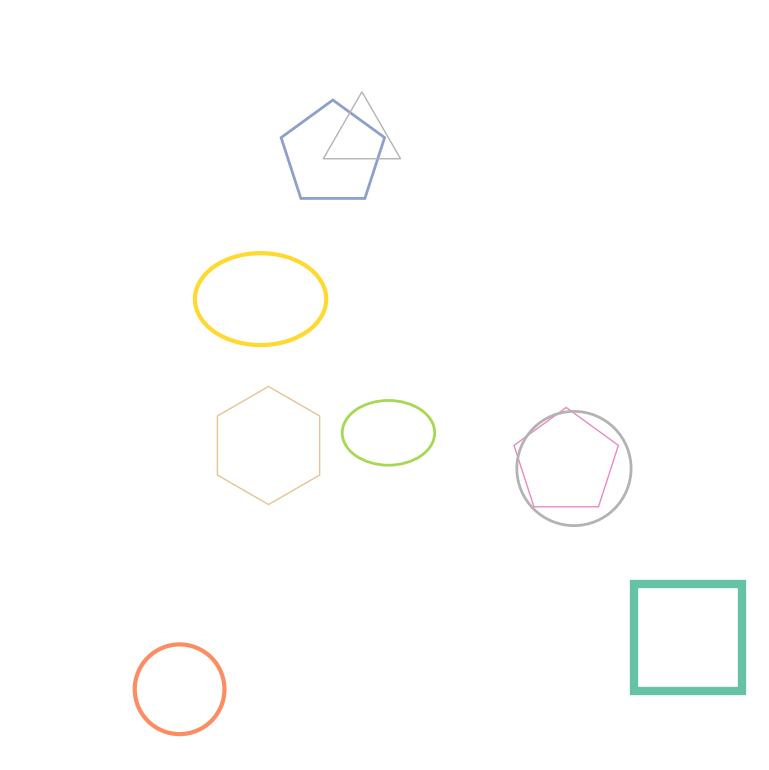[{"shape": "square", "thickness": 3, "radius": 0.35, "center": [0.893, 0.172]}, {"shape": "circle", "thickness": 1.5, "radius": 0.29, "center": [0.233, 0.105]}, {"shape": "pentagon", "thickness": 1, "radius": 0.35, "center": [0.432, 0.799]}, {"shape": "pentagon", "thickness": 0.5, "radius": 0.36, "center": [0.735, 0.4]}, {"shape": "oval", "thickness": 1, "radius": 0.3, "center": [0.504, 0.438]}, {"shape": "oval", "thickness": 1.5, "radius": 0.43, "center": [0.338, 0.612]}, {"shape": "hexagon", "thickness": 0.5, "radius": 0.38, "center": [0.349, 0.421]}, {"shape": "triangle", "thickness": 0.5, "radius": 0.29, "center": [0.47, 0.823]}, {"shape": "circle", "thickness": 1, "radius": 0.37, "center": [0.745, 0.392]}]